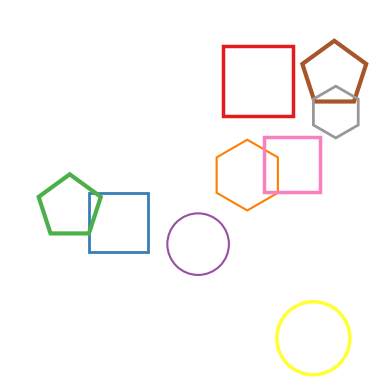[{"shape": "square", "thickness": 2.5, "radius": 0.46, "center": [0.671, 0.789]}, {"shape": "square", "thickness": 2, "radius": 0.38, "center": [0.308, 0.422]}, {"shape": "pentagon", "thickness": 3, "radius": 0.42, "center": [0.181, 0.462]}, {"shape": "circle", "thickness": 1.5, "radius": 0.4, "center": [0.515, 0.366]}, {"shape": "hexagon", "thickness": 1.5, "radius": 0.46, "center": [0.642, 0.545]}, {"shape": "circle", "thickness": 2.5, "radius": 0.47, "center": [0.814, 0.121]}, {"shape": "pentagon", "thickness": 3, "radius": 0.44, "center": [0.868, 0.807]}, {"shape": "square", "thickness": 2.5, "radius": 0.36, "center": [0.759, 0.573]}, {"shape": "hexagon", "thickness": 2, "radius": 0.34, "center": [0.872, 0.709]}]